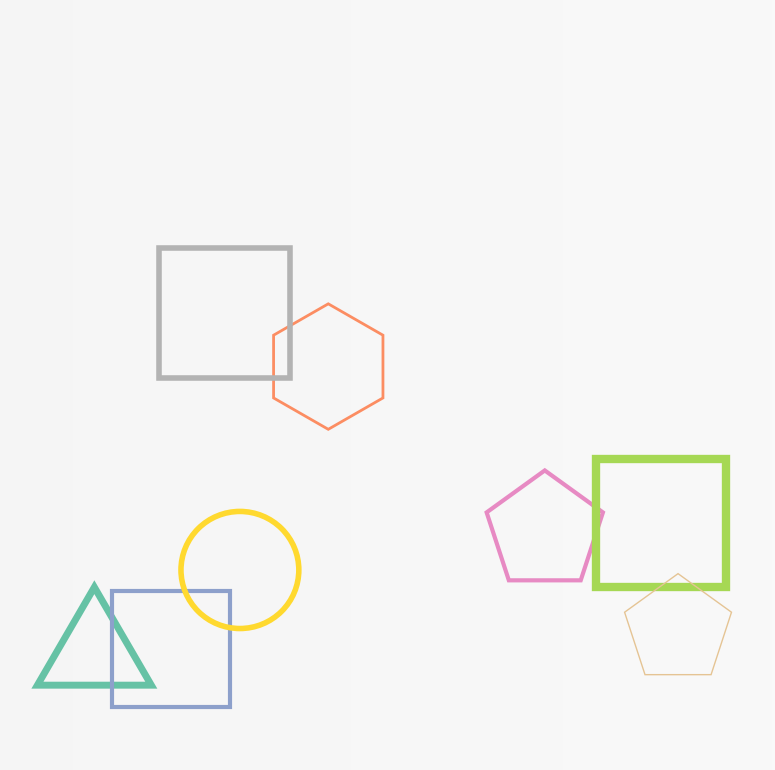[{"shape": "triangle", "thickness": 2.5, "radius": 0.42, "center": [0.122, 0.153]}, {"shape": "hexagon", "thickness": 1, "radius": 0.41, "center": [0.424, 0.524]}, {"shape": "square", "thickness": 1.5, "radius": 0.38, "center": [0.221, 0.157]}, {"shape": "pentagon", "thickness": 1.5, "radius": 0.39, "center": [0.703, 0.31]}, {"shape": "square", "thickness": 3, "radius": 0.42, "center": [0.853, 0.321]}, {"shape": "circle", "thickness": 2, "radius": 0.38, "center": [0.31, 0.26]}, {"shape": "pentagon", "thickness": 0.5, "radius": 0.36, "center": [0.875, 0.182]}, {"shape": "square", "thickness": 2, "radius": 0.42, "center": [0.29, 0.593]}]